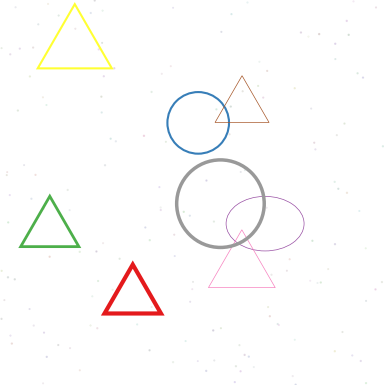[{"shape": "triangle", "thickness": 3, "radius": 0.42, "center": [0.345, 0.228]}, {"shape": "circle", "thickness": 1.5, "radius": 0.4, "center": [0.515, 0.681]}, {"shape": "triangle", "thickness": 2, "radius": 0.44, "center": [0.129, 0.403]}, {"shape": "oval", "thickness": 0.5, "radius": 0.51, "center": [0.689, 0.419]}, {"shape": "triangle", "thickness": 1.5, "radius": 0.56, "center": [0.194, 0.878]}, {"shape": "triangle", "thickness": 0.5, "radius": 0.41, "center": [0.629, 0.722]}, {"shape": "triangle", "thickness": 0.5, "radius": 0.5, "center": [0.628, 0.303]}, {"shape": "circle", "thickness": 2.5, "radius": 0.57, "center": [0.573, 0.471]}]